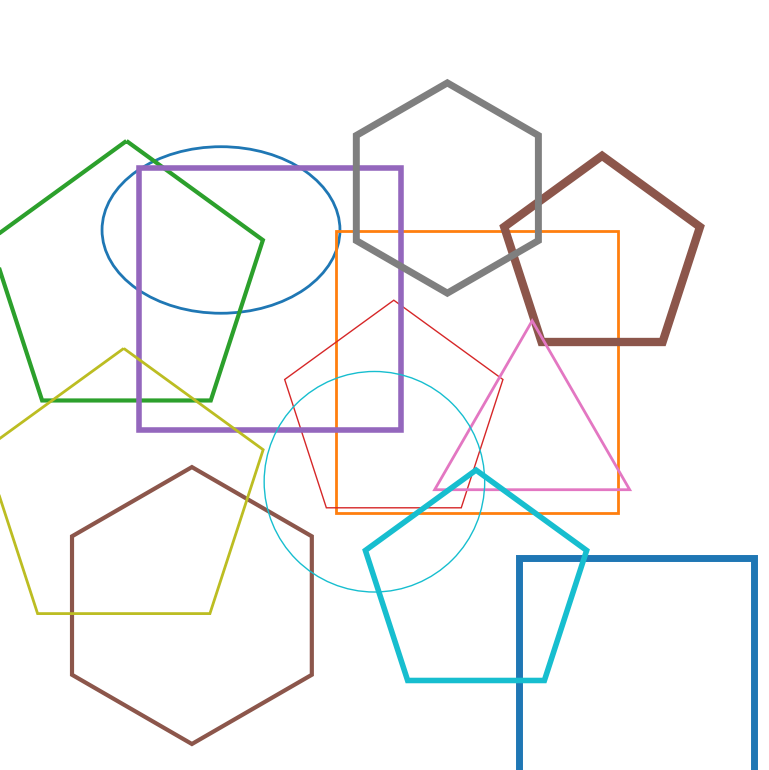[{"shape": "oval", "thickness": 1, "radius": 0.77, "center": [0.287, 0.701]}, {"shape": "square", "thickness": 2.5, "radius": 0.76, "center": [0.826, 0.122]}, {"shape": "square", "thickness": 1, "radius": 0.92, "center": [0.619, 0.517]}, {"shape": "pentagon", "thickness": 1.5, "radius": 0.93, "center": [0.164, 0.631]}, {"shape": "pentagon", "thickness": 0.5, "radius": 0.75, "center": [0.511, 0.461]}, {"shape": "square", "thickness": 2, "radius": 0.85, "center": [0.351, 0.611]}, {"shape": "hexagon", "thickness": 1.5, "radius": 0.9, "center": [0.249, 0.214]}, {"shape": "pentagon", "thickness": 3, "radius": 0.67, "center": [0.782, 0.664]}, {"shape": "triangle", "thickness": 1, "radius": 0.73, "center": [0.691, 0.437]}, {"shape": "hexagon", "thickness": 2.5, "radius": 0.68, "center": [0.581, 0.756]}, {"shape": "pentagon", "thickness": 1, "radius": 0.95, "center": [0.161, 0.357]}, {"shape": "pentagon", "thickness": 2, "radius": 0.76, "center": [0.618, 0.238]}, {"shape": "circle", "thickness": 0.5, "radius": 0.72, "center": [0.486, 0.374]}]